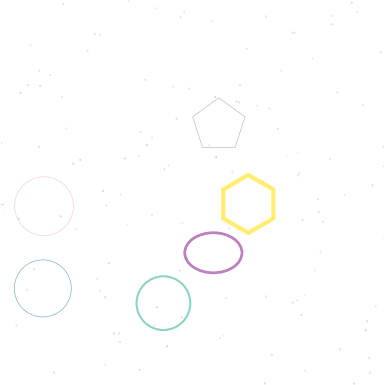[{"shape": "circle", "thickness": 1.5, "radius": 0.35, "center": [0.424, 0.213]}, {"shape": "pentagon", "thickness": 0.5, "radius": 0.36, "center": [0.568, 0.674]}, {"shape": "circle", "thickness": 0.5, "radius": 0.37, "center": [0.111, 0.251]}, {"shape": "circle", "thickness": 0.5, "radius": 0.38, "center": [0.114, 0.464]}, {"shape": "oval", "thickness": 2, "radius": 0.37, "center": [0.554, 0.343]}, {"shape": "hexagon", "thickness": 3, "radius": 0.38, "center": [0.645, 0.47]}]